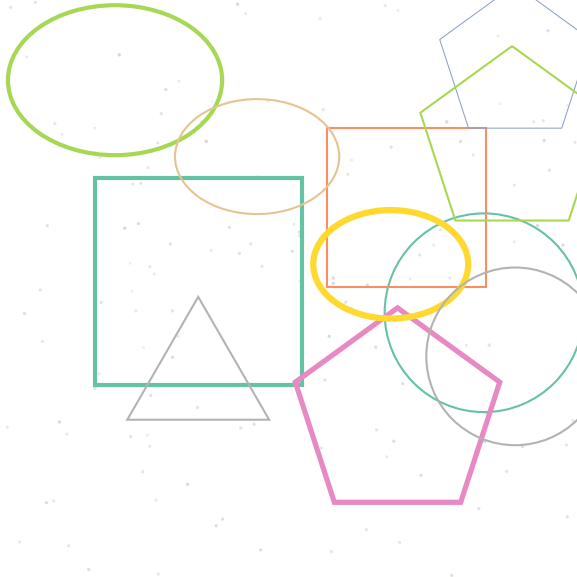[{"shape": "circle", "thickness": 1, "radius": 0.86, "center": [0.838, 0.458]}, {"shape": "square", "thickness": 2, "radius": 0.9, "center": [0.344, 0.512]}, {"shape": "square", "thickness": 1, "radius": 0.69, "center": [0.704, 0.64]}, {"shape": "pentagon", "thickness": 0.5, "radius": 0.69, "center": [0.892, 0.888]}, {"shape": "pentagon", "thickness": 2.5, "radius": 0.93, "center": [0.688, 0.28]}, {"shape": "oval", "thickness": 2, "radius": 0.93, "center": [0.199, 0.86]}, {"shape": "pentagon", "thickness": 1, "radius": 0.83, "center": [0.887, 0.752]}, {"shape": "oval", "thickness": 3, "radius": 0.67, "center": [0.677, 0.541]}, {"shape": "oval", "thickness": 1, "radius": 0.71, "center": [0.445, 0.728]}, {"shape": "triangle", "thickness": 1, "radius": 0.71, "center": [0.343, 0.343]}, {"shape": "circle", "thickness": 1, "radius": 0.77, "center": [0.892, 0.382]}]